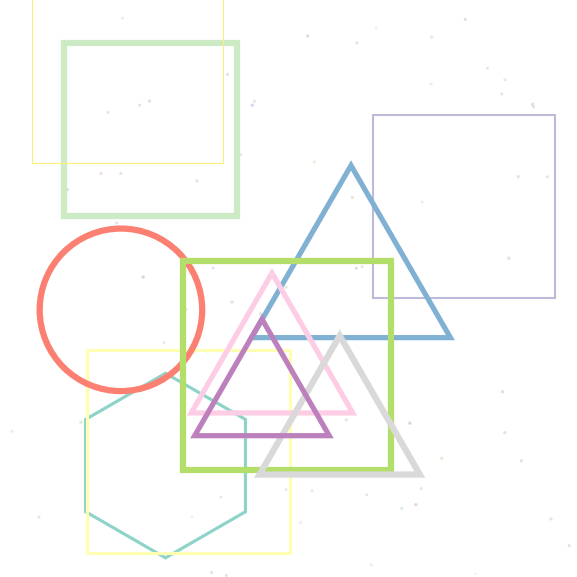[{"shape": "hexagon", "thickness": 1.5, "radius": 0.8, "center": [0.287, 0.193]}, {"shape": "square", "thickness": 1.5, "radius": 0.88, "center": [0.326, 0.218]}, {"shape": "square", "thickness": 1, "radius": 0.79, "center": [0.803, 0.642]}, {"shape": "circle", "thickness": 3, "radius": 0.7, "center": [0.209, 0.463]}, {"shape": "triangle", "thickness": 2.5, "radius": 0.99, "center": [0.608, 0.514]}, {"shape": "square", "thickness": 3, "radius": 0.9, "center": [0.497, 0.366]}, {"shape": "triangle", "thickness": 2.5, "radius": 0.81, "center": [0.471, 0.365]}, {"shape": "triangle", "thickness": 3, "radius": 0.8, "center": [0.588, 0.258]}, {"shape": "triangle", "thickness": 2.5, "radius": 0.67, "center": [0.454, 0.312]}, {"shape": "square", "thickness": 3, "radius": 0.75, "center": [0.261, 0.775]}, {"shape": "square", "thickness": 0.5, "radius": 0.83, "center": [0.221, 0.883]}]